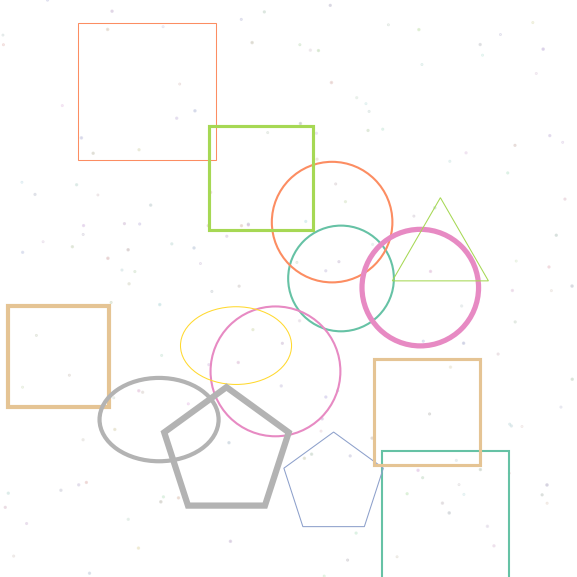[{"shape": "circle", "thickness": 1, "radius": 0.46, "center": [0.591, 0.517]}, {"shape": "square", "thickness": 1, "radius": 0.55, "center": [0.771, 0.108]}, {"shape": "circle", "thickness": 1, "radius": 0.52, "center": [0.575, 0.615]}, {"shape": "square", "thickness": 0.5, "radius": 0.59, "center": [0.254, 0.84]}, {"shape": "pentagon", "thickness": 0.5, "radius": 0.45, "center": [0.578, 0.16]}, {"shape": "circle", "thickness": 1, "radius": 0.56, "center": [0.477, 0.356]}, {"shape": "circle", "thickness": 2.5, "radius": 0.5, "center": [0.728, 0.501]}, {"shape": "square", "thickness": 1.5, "radius": 0.45, "center": [0.453, 0.691]}, {"shape": "triangle", "thickness": 0.5, "radius": 0.48, "center": [0.763, 0.561]}, {"shape": "oval", "thickness": 0.5, "radius": 0.48, "center": [0.409, 0.401]}, {"shape": "square", "thickness": 1.5, "radius": 0.46, "center": [0.739, 0.286]}, {"shape": "square", "thickness": 2, "radius": 0.43, "center": [0.101, 0.382]}, {"shape": "oval", "thickness": 2, "radius": 0.52, "center": [0.275, 0.273]}, {"shape": "pentagon", "thickness": 3, "radius": 0.57, "center": [0.392, 0.215]}]